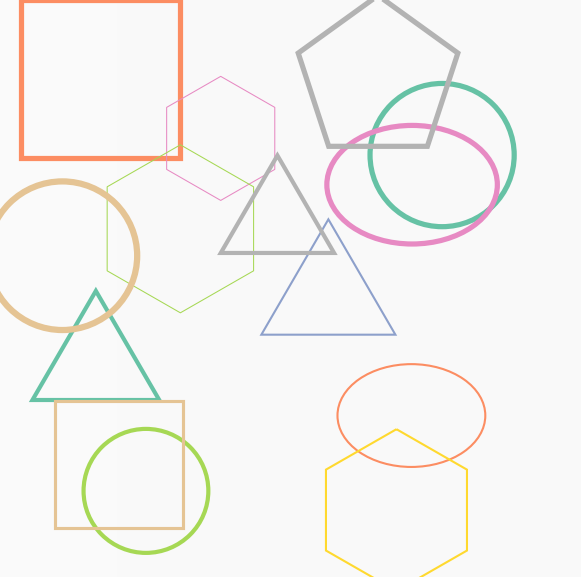[{"shape": "circle", "thickness": 2.5, "radius": 0.62, "center": [0.761, 0.731]}, {"shape": "triangle", "thickness": 2, "radius": 0.63, "center": [0.165, 0.369]}, {"shape": "square", "thickness": 2.5, "radius": 0.69, "center": [0.173, 0.862]}, {"shape": "oval", "thickness": 1, "radius": 0.64, "center": [0.708, 0.28]}, {"shape": "triangle", "thickness": 1, "radius": 0.67, "center": [0.565, 0.486]}, {"shape": "oval", "thickness": 2.5, "radius": 0.73, "center": [0.709, 0.679]}, {"shape": "hexagon", "thickness": 0.5, "radius": 0.54, "center": [0.38, 0.759]}, {"shape": "circle", "thickness": 2, "radius": 0.54, "center": [0.251, 0.149]}, {"shape": "hexagon", "thickness": 0.5, "radius": 0.73, "center": [0.31, 0.603]}, {"shape": "hexagon", "thickness": 1, "radius": 0.7, "center": [0.682, 0.116]}, {"shape": "circle", "thickness": 3, "radius": 0.64, "center": [0.107, 0.556]}, {"shape": "square", "thickness": 1.5, "radius": 0.55, "center": [0.205, 0.195]}, {"shape": "pentagon", "thickness": 2.5, "radius": 0.72, "center": [0.65, 0.863]}, {"shape": "triangle", "thickness": 2, "radius": 0.56, "center": [0.477, 0.617]}]